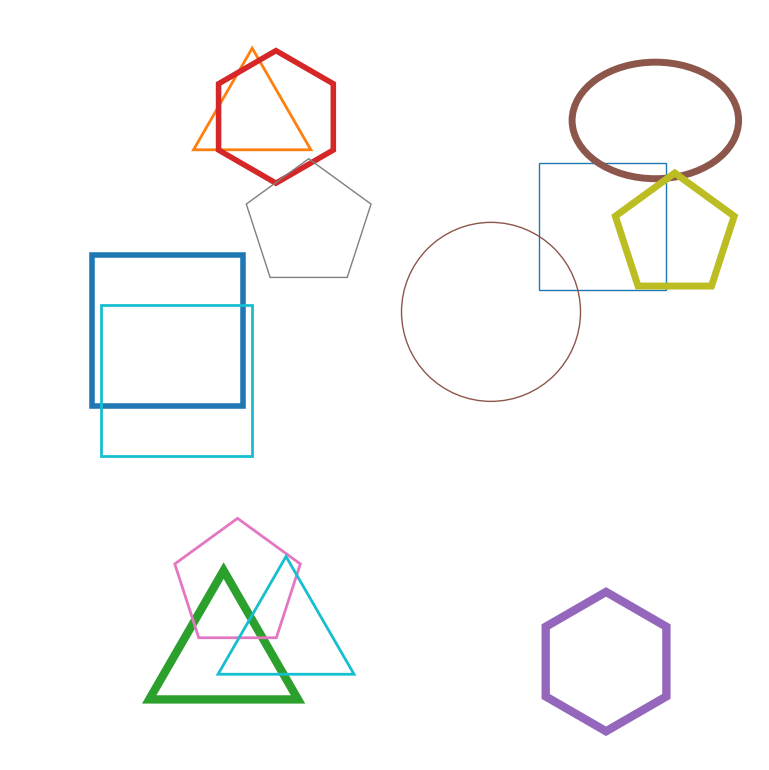[{"shape": "square", "thickness": 0.5, "radius": 0.41, "center": [0.782, 0.705]}, {"shape": "square", "thickness": 2, "radius": 0.49, "center": [0.217, 0.571]}, {"shape": "triangle", "thickness": 1, "radius": 0.44, "center": [0.328, 0.849]}, {"shape": "triangle", "thickness": 3, "radius": 0.56, "center": [0.29, 0.147]}, {"shape": "hexagon", "thickness": 2, "radius": 0.43, "center": [0.358, 0.848]}, {"shape": "hexagon", "thickness": 3, "radius": 0.45, "center": [0.787, 0.141]}, {"shape": "circle", "thickness": 0.5, "radius": 0.58, "center": [0.638, 0.595]}, {"shape": "oval", "thickness": 2.5, "radius": 0.54, "center": [0.851, 0.844]}, {"shape": "pentagon", "thickness": 1, "radius": 0.43, "center": [0.309, 0.241]}, {"shape": "pentagon", "thickness": 0.5, "radius": 0.43, "center": [0.401, 0.709]}, {"shape": "pentagon", "thickness": 2.5, "radius": 0.41, "center": [0.876, 0.694]}, {"shape": "triangle", "thickness": 1, "radius": 0.51, "center": [0.371, 0.175]}, {"shape": "square", "thickness": 1, "radius": 0.49, "center": [0.229, 0.506]}]